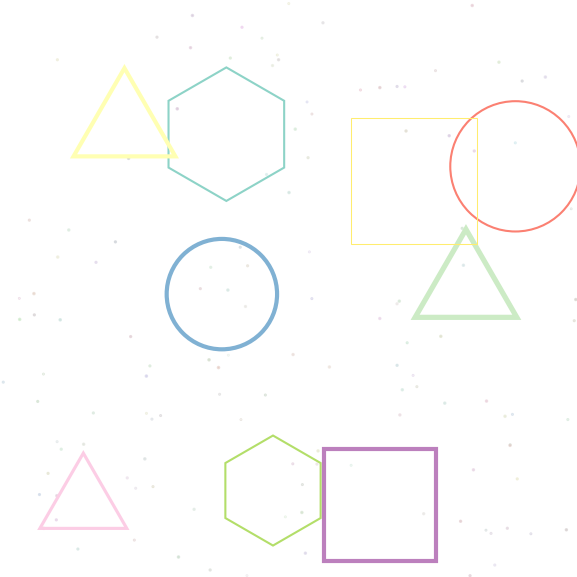[{"shape": "hexagon", "thickness": 1, "radius": 0.58, "center": [0.392, 0.767]}, {"shape": "triangle", "thickness": 2, "radius": 0.51, "center": [0.215, 0.779]}, {"shape": "circle", "thickness": 1, "radius": 0.56, "center": [0.893, 0.711]}, {"shape": "circle", "thickness": 2, "radius": 0.48, "center": [0.384, 0.49]}, {"shape": "hexagon", "thickness": 1, "radius": 0.48, "center": [0.473, 0.15]}, {"shape": "triangle", "thickness": 1.5, "radius": 0.43, "center": [0.144, 0.128]}, {"shape": "square", "thickness": 2, "radius": 0.48, "center": [0.659, 0.124]}, {"shape": "triangle", "thickness": 2.5, "radius": 0.51, "center": [0.807, 0.5]}, {"shape": "square", "thickness": 0.5, "radius": 0.54, "center": [0.717, 0.685]}]